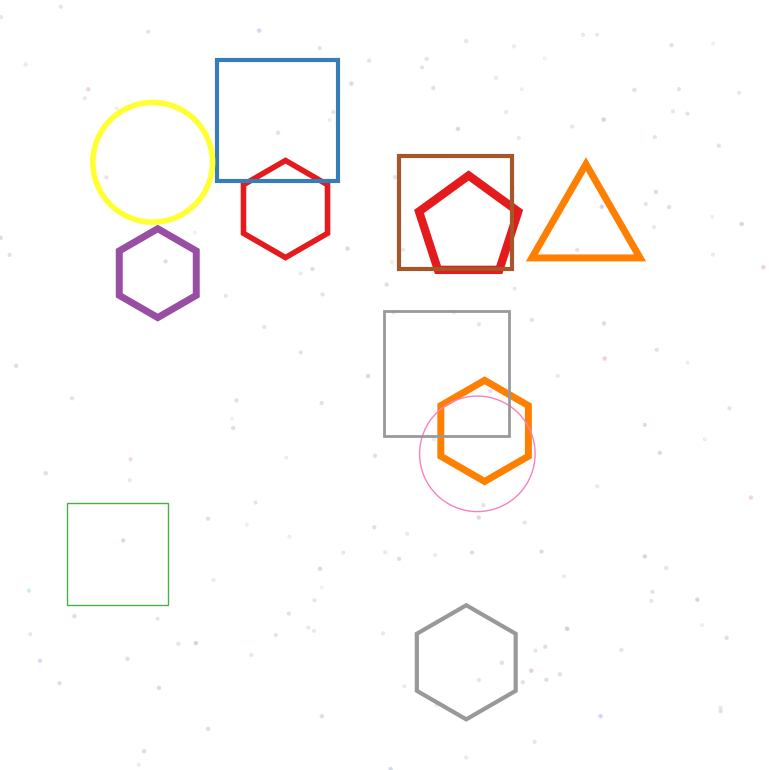[{"shape": "hexagon", "thickness": 2, "radius": 0.32, "center": [0.371, 0.729]}, {"shape": "pentagon", "thickness": 3, "radius": 0.34, "center": [0.609, 0.704]}, {"shape": "square", "thickness": 1.5, "radius": 0.39, "center": [0.36, 0.843]}, {"shape": "square", "thickness": 0.5, "radius": 0.33, "center": [0.153, 0.28]}, {"shape": "hexagon", "thickness": 2.5, "radius": 0.29, "center": [0.205, 0.645]}, {"shape": "hexagon", "thickness": 2.5, "radius": 0.33, "center": [0.629, 0.44]}, {"shape": "triangle", "thickness": 2.5, "radius": 0.41, "center": [0.761, 0.706]}, {"shape": "circle", "thickness": 2, "radius": 0.39, "center": [0.198, 0.789]}, {"shape": "square", "thickness": 1.5, "radius": 0.37, "center": [0.591, 0.724]}, {"shape": "circle", "thickness": 0.5, "radius": 0.38, "center": [0.62, 0.411]}, {"shape": "square", "thickness": 1, "radius": 0.41, "center": [0.58, 0.515]}, {"shape": "hexagon", "thickness": 1.5, "radius": 0.37, "center": [0.606, 0.14]}]